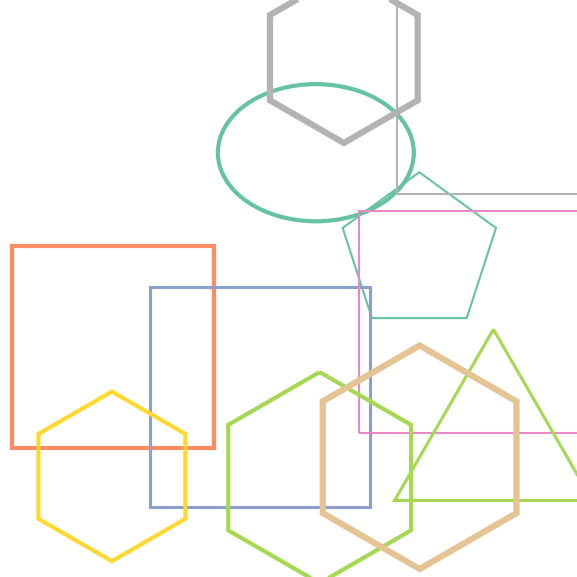[{"shape": "pentagon", "thickness": 1, "radius": 0.7, "center": [0.726, 0.561]}, {"shape": "oval", "thickness": 2, "radius": 0.85, "center": [0.547, 0.735]}, {"shape": "square", "thickness": 2, "radius": 0.87, "center": [0.196, 0.398]}, {"shape": "square", "thickness": 1.5, "radius": 0.95, "center": [0.45, 0.311]}, {"shape": "square", "thickness": 1, "radius": 0.96, "center": [0.813, 0.442]}, {"shape": "hexagon", "thickness": 2, "radius": 0.91, "center": [0.554, 0.172]}, {"shape": "triangle", "thickness": 1.5, "radius": 0.99, "center": [0.854, 0.231]}, {"shape": "hexagon", "thickness": 2, "radius": 0.73, "center": [0.194, 0.174]}, {"shape": "hexagon", "thickness": 3, "radius": 0.97, "center": [0.727, 0.207]}, {"shape": "square", "thickness": 1, "radius": 0.94, "center": [0.876, 0.852]}, {"shape": "hexagon", "thickness": 3, "radius": 0.74, "center": [0.595, 0.899]}]